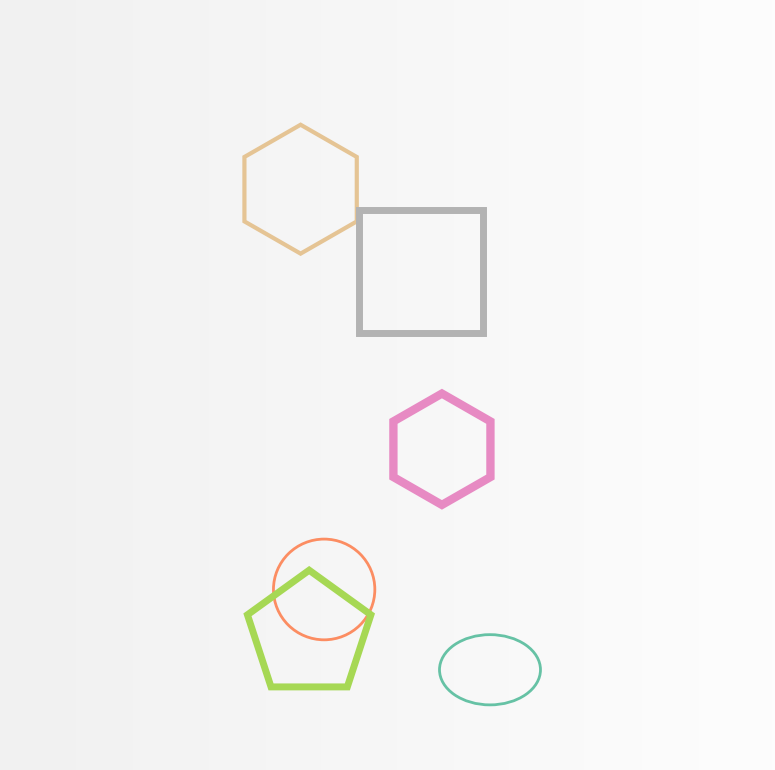[{"shape": "oval", "thickness": 1, "radius": 0.33, "center": [0.632, 0.13]}, {"shape": "circle", "thickness": 1, "radius": 0.33, "center": [0.418, 0.234]}, {"shape": "hexagon", "thickness": 3, "radius": 0.36, "center": [0.57, 0.417]}, {"shape": "pentagon", "thickness": 2.5, "radius": 0.42, "center": [0.399, 0.176]}, {"shape": "hexagon", "thickness": 1.5, "radius": 0.42, "center": [0.388, 0.754]}, {"shape": "square", "thickness": 2.5, "radius": 0.4, "center": [0.543, 0.647]}]